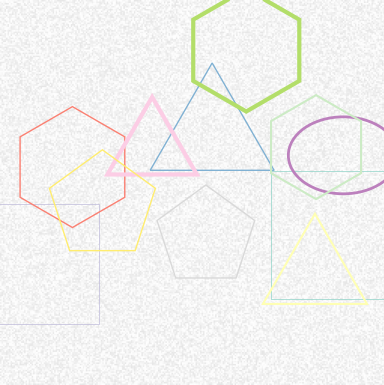[{"shape": "square", "thickness": 0.5, "radius": 0.83, "center": [0.871, 0.389]}, {"shape": "triangle", "thickness": 1.5, "radius": 0.78, "center": [0.818, 0.289]}, {"shape": "square", "thickness": 0.5, "radius": 0.78, "center": [0.102, 0.314]}, {"shape": "hexagon", "thickness": 1, "radius": 0.78, "center": [0.188, 0.566]}, {"shape": "triangle", "thickness": 1, "radius": 0.93, "center": [0.551, 0.651]}, {"shape": "hexagon", "thickness": 3, "radius": 0.8, "center": [0.64, 0.869]}, {"shape": "triangle", "thickness": 3, "radius": 0.67, "center": [0.395, 0.614]}, {"shape": "pentagon", "thickness": 1, "radius": 0.67, "center": [0.535, 0.386]}, {"shape": "oval", "thickness": 2, "radius": 0.71, "center": [0.892, 0.597]}, {"shape": "hexagon", "thickness": 1.5, "radius": 0.68, "center": [0.821, 0.618]}, {"shape": "pentagon", "thickness": 1, "radius": 0.72, "center": [0.266, 0.466]}]